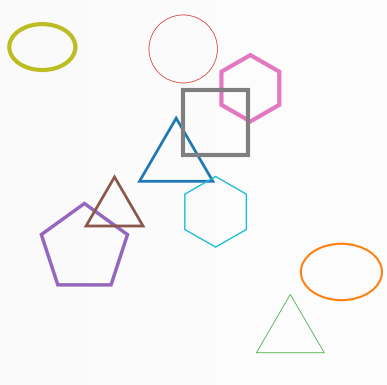[{"shape": "triangle", "thickness": 2, "radius": 0.55, "center": [0.455, 0.584]}, {"shape": "oval", "thickness": 1.5, "radius": 0.52, "center": [0.881, 0.294]}, {"shape": "triangle", "thickness": 0.5, "radius": 0.51, "center": [0.749, 0.134]}, {"shape": "circle", "thickness": 0.5, "radius": 0.44, "center": [0.473, 0.873]}, {"shape": "pentagon", "thickness": 2.5, "radius": 0.58, "center": [0.218, 0.355]}, {"shape": "triangle", "thickness": 2, "radius": 0.42, "center": [0.296, 0.455]}, {"shape": "hexagon", "thickness": 3, "radius": 0.43, "center": [0.646, 0.771]}, {"shape": "square", "thickness": 3, "radius": 0.42, "center": [0.555, 0.682]}, {"shape": "oval", "thickness": 3, "radius": 0.43, "center": [0.109, 0.878]}, {"shape": "hexagon", "thickness": 1, "radius": 0.46, "center": [0.556, 0.45]}]